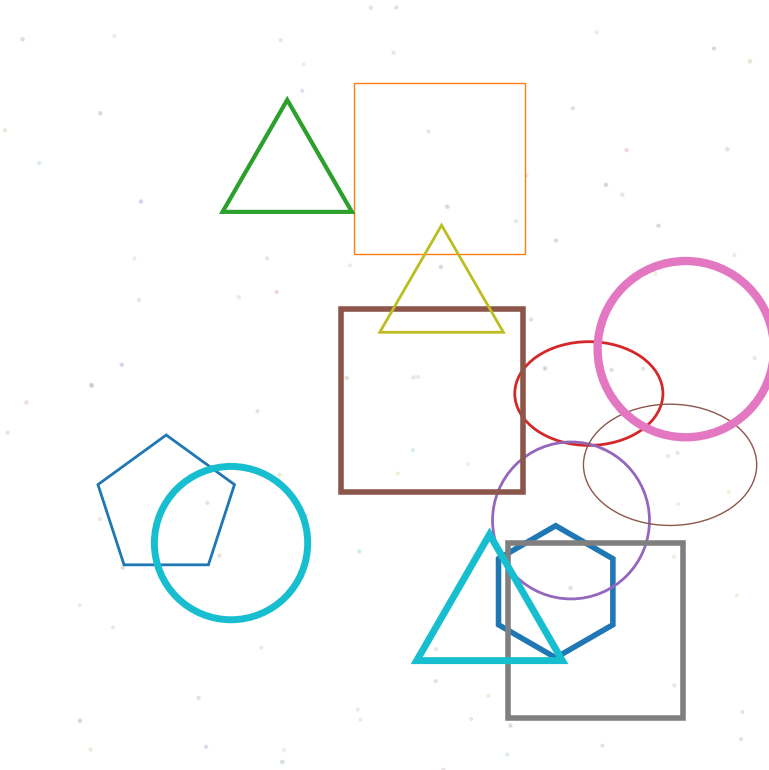[{"shape": "hexagon", "thickness": 2, "radius": 0.43, "center": [0.722, 0.232]}, {"shape": "pentagon", "thickness": 1, "radius": 0.47, "center": [0.216, 0.342]}, {"shape": "square", "thickness": 0.5, "radius": 0.55, "center": [0.571, 0.781]}, {"shape": "triangle", "thickness": 1.5, "radius": 0.48, "center": [0.373, 0.773]}, {"shape": "oval", "thickness": 1, "radius": 0.48, "center": [0.765, 0.489]}, {"shape": "circle", "thickness": 1, "radius": 0.51, "center": [0.742, 0.324]}, {"shape": "oval", "thickness": 0.5, "radius": 0.56, "center": [0.87, 0.396]}, {"shape": "square", "thickness": 2, "radius": 0.59, "center": [0.561, 0.48]}, {"shape": "circle", "thickness": 3, "radius": 0.57, "center": [0.891, 0.547]}, {"shape": "square", "thickness": 2, "radius": 0.57, "center": [0.773, 0.181]}, {"shape": "triangle", "thickness": 1, "radius": 0.46, "center": [0.573, 0.615]}, {"shape": "circle", "thickness": 2.5, "radius": 0.5, "center": [0.3, 0.295]}, {"shape": "triangle", "thickness": 2.5, "radius": 0.55, "center": [0.636, 0.197]}]